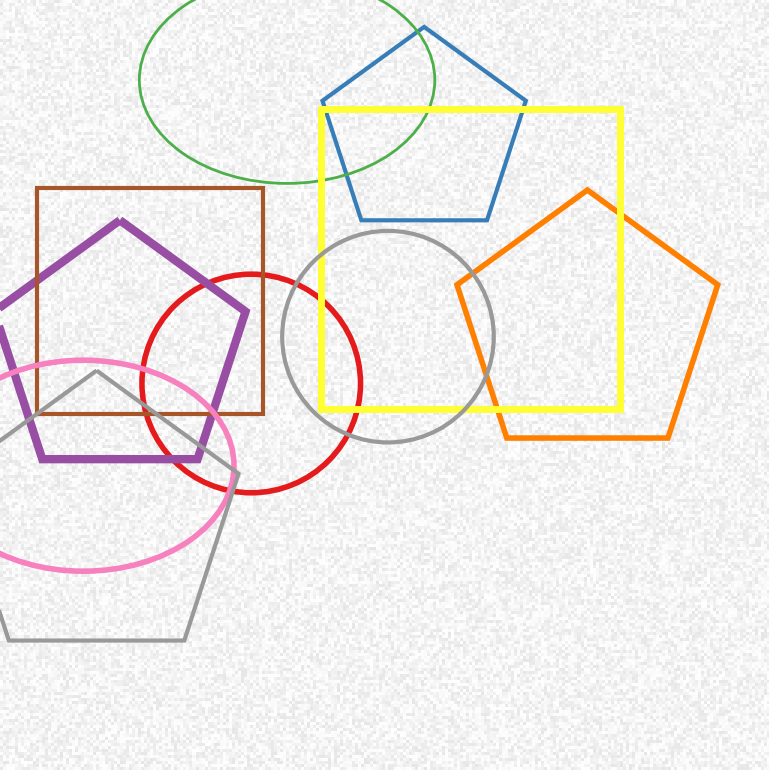[{"shape": "circle", "thickness": 2, "radius": 0.71, "center": [0.326, 0.502]}, {"shape": "pentagon", "thickness": 1.5, "radius": 0.69, "center": [0.551, 0.826]}, {"shape": "oval", "thickness": 1, "radius": 0.96, "center": [0.373, 0.896]}, {"shape": "pentagon", "thickness": 3, "radius": 0.86, "center": [0.156, 0.542]}, {"shape": "pentagon", "thickness": 2, "radius": 0.89, "center": [0.763, 0.575]}, {"shape": "square", "thickness": 2.5, "radius": 0.97, "center": [0.611, 0.664]}, {"shape": "square", "thickness": 1.5, "radius": 0.73, "center": [0.195, 0.609]}, {"shape": "oval", "thickness": 2, "radius": 0.98, "center": [0.108, 0.395]}, {"shape": "circle", "thickness": 1.5, "radius": 0.69, "center": [0.504, 0.563]}, {"shape": "pentagon", "thickness": 1.5, "radius": 0.97, "center": [0.125, 0.325]}]